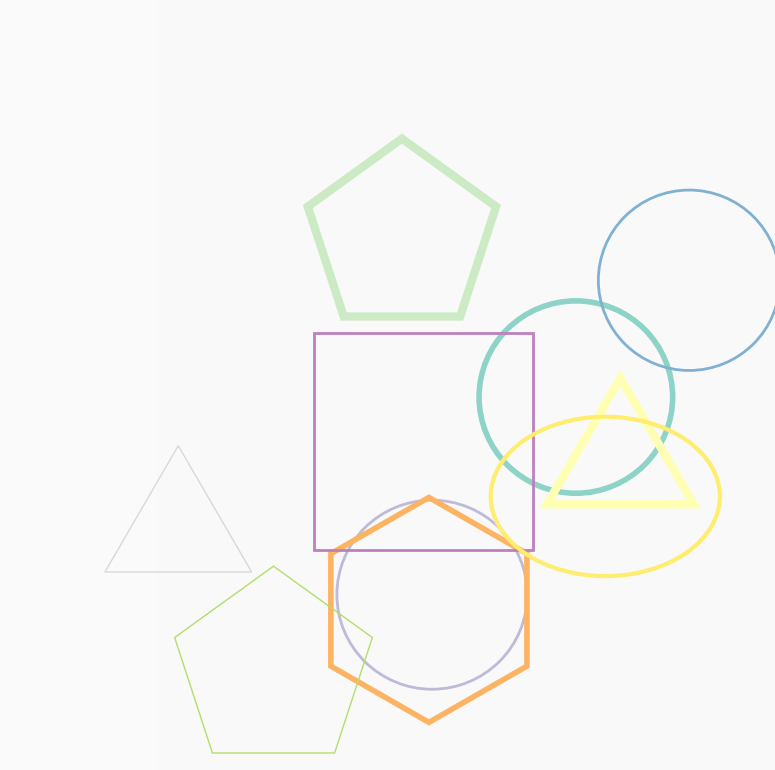[{"shape": "circle", "thickness": 2, "radius": 0.62, "center": [0.743, 0.484]}, {"shape": "triangle", "thickness": 3, "radius": 0.55, "center": [0.8, 0.4]}, {"shape": "circle", "thickness": 1, "radius": 0.61, "center": [0.557, 0.228]}, {"shape": "circle", "thickness": 1, "radius": 0.59, "center": [0.889, 0.636]}, {"shape": "hexagon", "thickness": 2, "radius": 0.73, "center": [0.553, 0.208]}, {"shape": "pentagon", "thickness": 0.5, "radius": 0.67, "center": [0.353, 0.131]}, {"shape": "triangle", "thickness": 0.5, "radius": 0.55, "center": [0.23, 0.312]}, {"shape": "square", "thickness": 1, "radius": 0.71, "center": [0.546, 0.427]}, {"shape": "pentagon", "thickness": 3, "radius": 0.64, "center": [0.519, 0.692]}, {"shape": "oval", "thickness": 1.5, "radius": 0.74, "center": [0.781, 0.355]}]